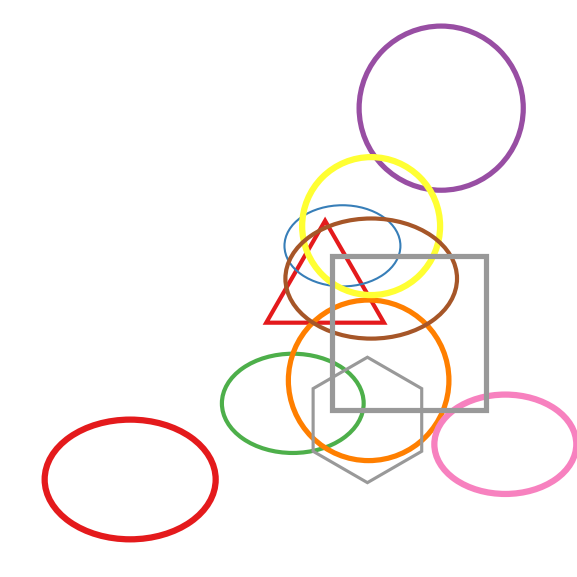[{"shape": "oval", "thickness": 3, "radius": 0.74, "center": [0.225, 0.169]}, {"shape": "triangle", "thickness": 2, "radius": 0.59, "center": [0.563, 0.499]}, {"shape": "oval", "thickness": 1, "radius": 0.5, "center": [0.593, 0.573]}, {"shape": "oval", "thickness": 2, "radius": 0.61, "center": [0.507, 0.301]}, {"shape": "circle", "thickness": 2.5, "radius": 0.71, "center": [0.764, 0.812]}, {"shape": "circle", "thickness": 2.5, "radius": 0.7, "center": [0.638, 0.341]}, {"shape": "circle", "thickness": 3, "radius": 0.6, "center": [0.643, 0.608]}, {"shape": "oval", "thickness": 2, "radius": 0.74, "center": [0.643, 0.517]}, {"shape": "oval", "thickness": 3, "radius": 0.61, "center": [0.875, 0.23]}, {"shape": "hexagon", "thickness": 1.5, "radius": 0.54, "center": [0.636, 0.272]}, {"shape": "square", "thickness": 2.5, "radius": 0.67, "center": [0.709, 0.422]}]